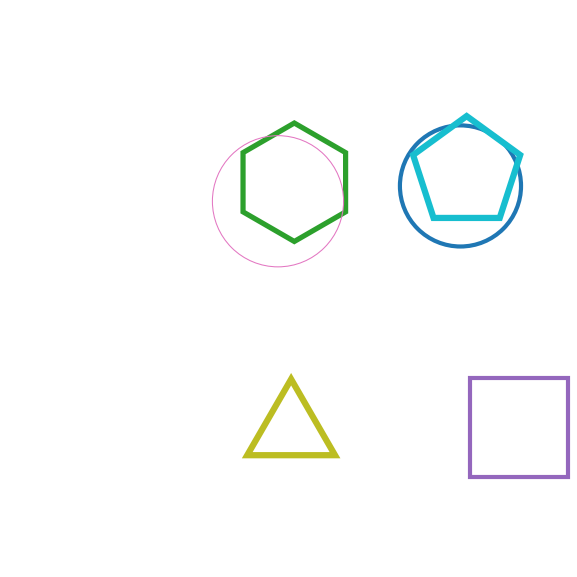[{"shape": "circle", "thickness": 2, "radius": 0.52, "center": [0.797, 0.677]}, {"shape": "hexagon", "thickness": 2.5, "radius": 0.51, "center": [0.51, 0.684]}, {"shape": "square", "thickness": 2, "radius": 0.43, "center": [0.898, 0.259]}, {"shape": "circle", "thickness": 0.5, "radius": 0.57, "center": [0.481, 0.651]}, {"shape": "triangle", "thickness": 3, "radius": 0.44, "center": [0.504, 0.255]}, {"shape": "pentagon", "thickness": 3, "radius": 0.49, "center": [0.808, 0.701]}]